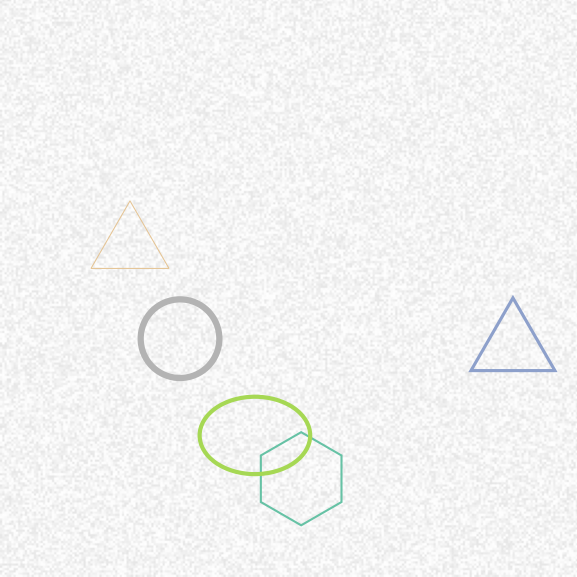[{"shape": "hexagon", "thickness": 1, "radius": 0.4, "center": [0.522, 0.17]}, {"shape": "triangle", "thickness": 1.5, "radius": 0.42, "center": [0.888, 0.399]}, {"shape": "oval", "thickness": 2, "radius": 0.48, "center": [0.441, 0.245]}, {"shape": "triangle", "thickness": 0.5, "radius": 0.39, "center": [0.225, 0.573]}, {"shape": "circle", "thickness": 3, "radius": 0.34, "center": [0.312, 0.413]}]